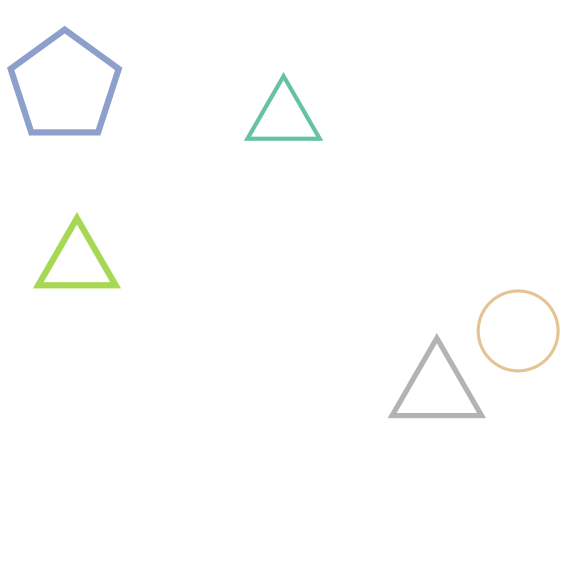[{"shape": "triangle", "thickness": 2, "radius": 0.36, "center": [0.491, 0.795]}, {"shape": "pentagon", "thickness": 3, "radius": 0.49, "center": [0.112, 0.849]}, {"shape": "triangle", "thickness": 3, "radius": 0.39, "center": [0.133, 0.544]}, {"shape": "circle", "thickness": 1.5, "radius": 0.35, "center": [0.897, 0.426]}, {"shape": "triangle", "thickness": 2.5, "radius": 0.45, "center": [0.756, 0.324]}]